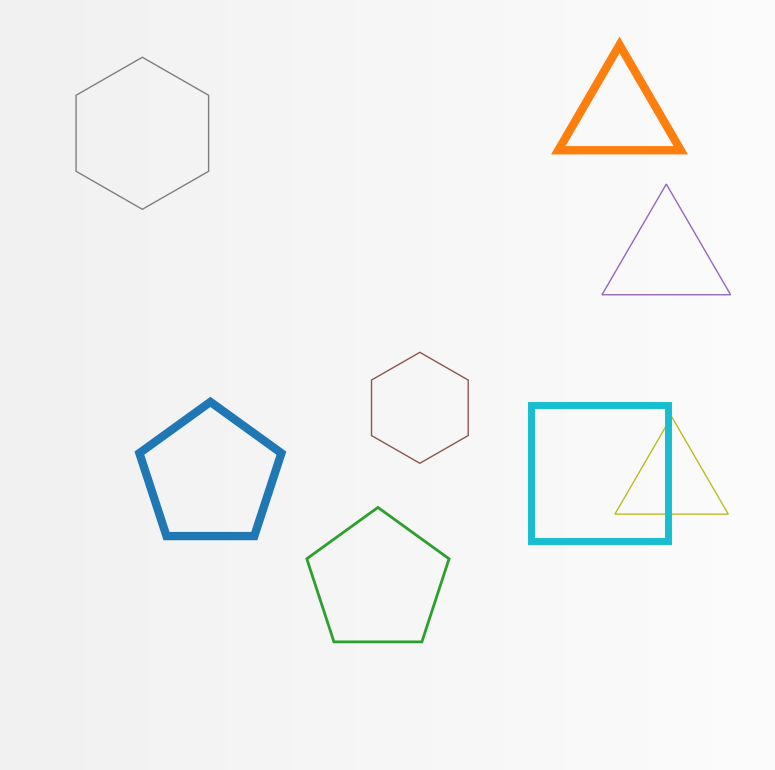[{"shape": "pentagon", "thickness": 3, "radius": 0.48, "center": [0.271, 0.382]}, {"shape": "triangle", "thickness": 3, "radius": 0.46, "center": [0.799, 0.85]}, {"shape": "pentagon", "thickness": 1, "radius": 0.48, "center": [0.488, 0.244]}, {"shape": "triangle", "thickness": 0.5, "radius": 0.48, "center": [0.86, 0.665]}, {"shape": "hexagon", "thickness": 0.5, "radius": 0.36, "center": [0.542, 0.47]}, {"shape": "hexagon", "thickness": 0.5, "radius": 0.49, "center": [0.184, 0.827]}, {"shape": "triangle", "thickness": 0.5, "radius": 0.42, "center": [0.867, 0.375]}, {"shape": "square", "thickness": 2.5, "radius": 0.44, "center": [0.774, 0.386]}]